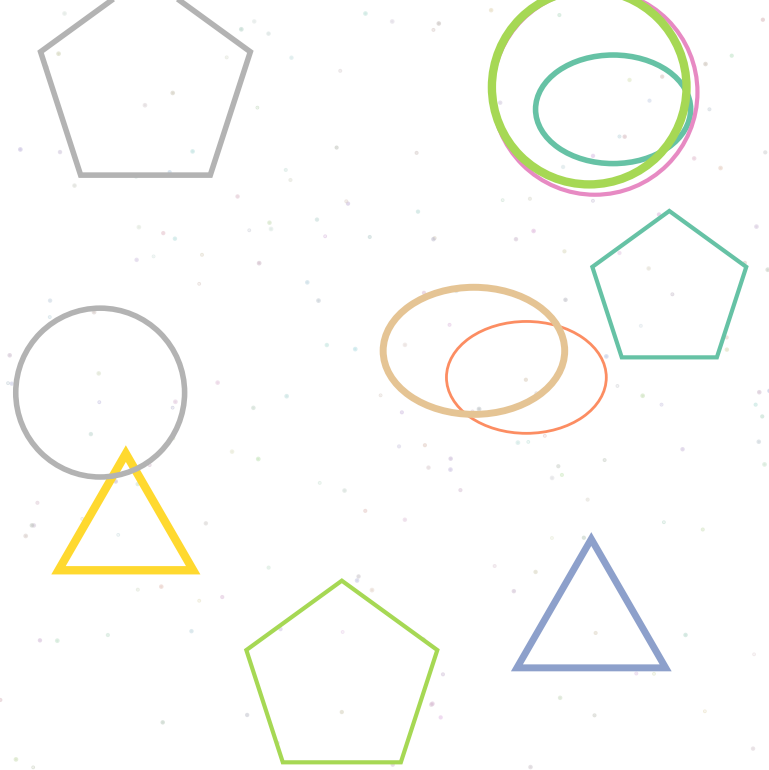[{"shape": "oval", "thickness": 2, "radius": 0.5, "center": [0.796, 0.858]}, {"shape": "pentagon", "thickness": 1.5, "radius": 0.53, "center": [0.869, 0.621]}, {"shape": "oval", "thickness": 1, "radius": 0.52, "center": [0.684, 0.51]}, {"shape": "triangle", "thickness": 2.5, "radius": 0.56, "center": [0.768, 0.188]}, {"shape": "circle", "thickness": 1.5, "radius": 0.67, "center": [0.773, 0.88]}, {"shape": "circle", "thickness": 3, "radius": 0.63, "center": [0.765, 0.887]}, {"shape": "pentagon", "thickness": 1.5, "radius": 0.65, "center": [0.444, 0.115]}, {"shape": "triangle", "thickness": 3, "radius": 0.5, "center": [0.163, 0.31]}, {"shape": "oval", "thickness": 2.5, "radius": 0.59, "center": [0.615, 0.544]}, {"shape": "circle", "thickness": 2, "radius": 0.55, "center": [0.13, 0.49]}, {"shape": "pentagon", "thickness": 2, "radius": 0.72, "center": [0.189, 0.888]}]